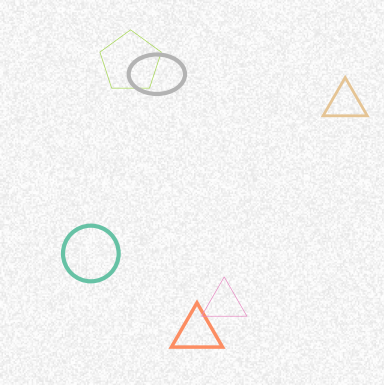[{"shape": "circle", "thickness": 3, "radius": 0.36, "center": [0.236, 0.342]}, {"shape": "triangle", "thickness": 2.5, "radius": 0.38, "center": [0.512, 0.137]}, {"shape": "triangle", "thickness": 0.5, "radius": 0.34, "center": [0.582, 0.213]}, {"shape": "pentagon", "thickness": 0.5, "radius": 0.42, "center": [0.339, 0.839]}, {"shape": "triangle", "thickness": 2, "radius": 0.33, "center": [0.897, 0.732]}, {"shape": "oval", "thickness": 3, "radius": 0.37, "center": [0.407, 0.807]}]